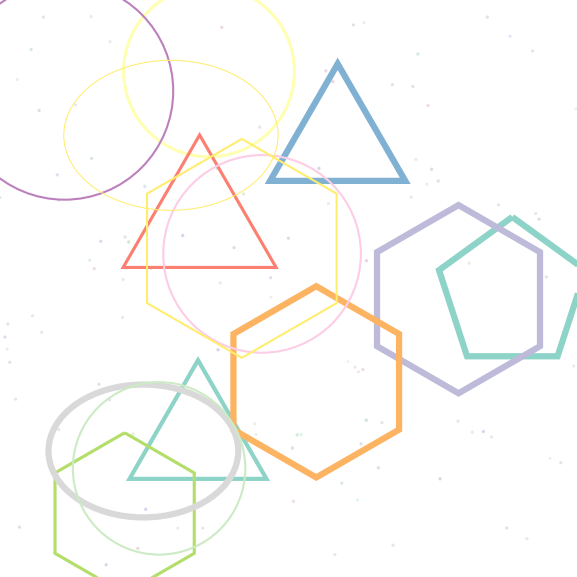[{"shape": "pentagon", "thickness": 3, "radius": 0.67, "center": [0.887, 0.49]}, {"shape": "triangle", "thickness": 2, "radius": 0.68, "center": [0.343, 0.238]}, {"shape": "circle", "thickness": 1.5, "radius": 0.74, "center": [0.362, 0.876]}, {"shape": "hexagon", "thickness": 3, "radius": 0.81, "center": [0.794, 0.481]}, {"shape": "triangle", "thickness": 1.5, "radius": 0.76, "center": [0.346, 0.613]}, {"shape": "triangle", "thickness": 3, "radius": 0.68, "center": [0.585, 0.753]}, {"shape": "hexagon", "thickness": 3, "radius": 0.83, "center": [0.548, 0.338]}, {"shape": "hexagon", "thickness": 1.5, "radius": 0.7, "center": [0.216, 0.111]}, {"shape": "circle", "thickness": 1, "radius": 0.86, "center": [0.454, 0.559]}, {"shape": "oval", "thickness": 3, "radius": 0.82, "center": [0.248, 0.218]}, {"shape": "circle", "thickness": 1, "radius": 0.94, "center": [0.112, 0.842]}, {"shape": "circle", "thickness": 1, "radius": 0.75, "center": [0.275, 0.188]}, {"shape": "hexagon", "thickness": 1, "radius": 0.95, "center": [0.419, 0.569]}, {"shape": "oval", "thickness": 0.5, "radius": 0.93, "center": [0.296, 0.765]}]